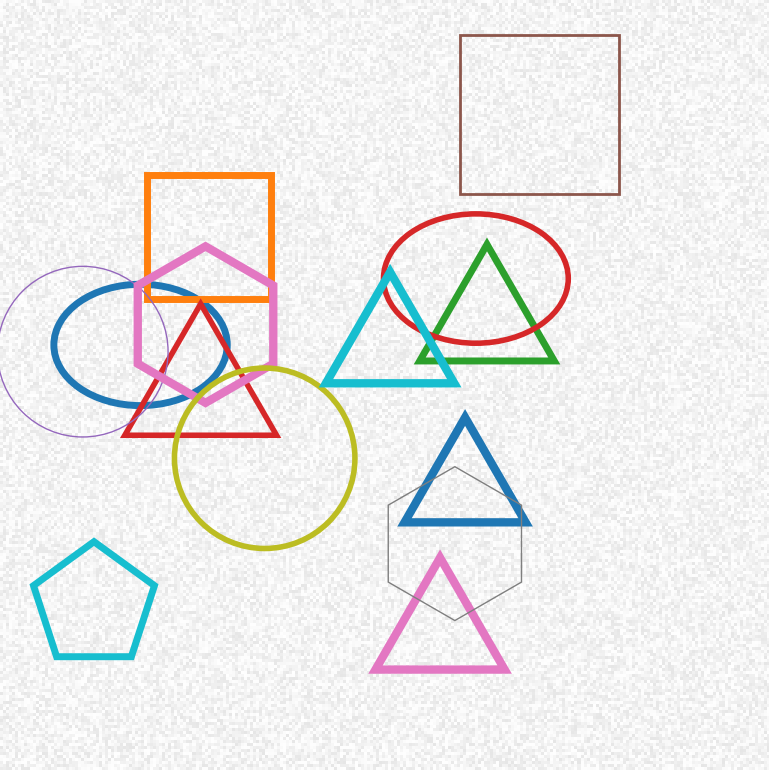[{"shape": "triangle", "thickness": 3, "radius": 0.45, "center": [0.604, 0.367]}, {"shape": "oval", "thickness": 2.5, "radius": 0.56, "center": [0.183, 0.552]}, {"shape": "square", "thickness": 2.5, "radius": 0.4, "center": [0.271, 0.692]}, {"shape": "triangle", "thickness": 2.5, "radius": 0.5, "center": [0.632, 0.582]}, {"shape": "triangle", "thickness": 2, "radius": 0.57, "center": [0.261, 0.492]}, {"shape": "oval", "thickness": 2, "radius": 0.6, "center": [0.618, 0.638]}, {"shape": "circle", "thickness": 0.5, "radius": 0.55, "center": [0.107, 0.543]}, {"shape": "square", "thickness": 1, "radius": 0.51, "center": [0.7, 0.851]}, {"shape": "triangle", "thickness": 3, "radius": 0.48, "center": [0.572, 0.179]}, {"shape": "hexagon", "thickness": 3, "radius": 0.51, "center": [0.267, 0.578]}, {"shape": "hexagon", "thickness": 0.5, "radius": 0.5, "center": [0.591, 0.294]}, {"shape": "circle", "thickness": 2, "radius": 0.59, "center": [0.344, 0.405]}, {"shape": "triangle", "thickness": 3, "radius": 0.48, "center": [0.507, 0.55]}, {"shape": "pentagon", "thickness": 2.5, "radius": 0.41, "center": [0.122, 0.214]}]